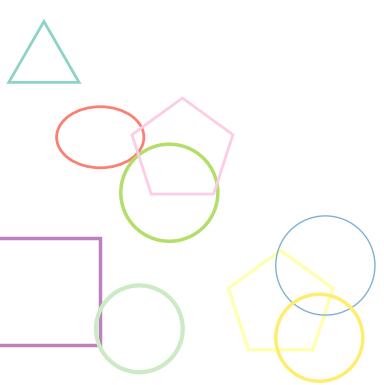[{"shape": "triangle", "thickness": 2, "radius": 0.53, "center": [0.114, 0.839]}, {"shape": "pentagon", "thickness": 2.5, "radius": 0.71, "center": [0.729, 0.207]}, {"shape": "oval", "thickness": 2, "radius": 0.57, "center": [0.26, 0.644]}, {"shape": "circle", "thickness": 1, "radius": 0.64, "center": [0.845, 0.31]}, {"shape": "circle", "thickness": 2.5, "radius": 0.63, "center": [0.44, 0.499]}, {"shape": "pentagon", "thickness": 2, "radius": 0.69, "center": [0.474, 0.607]}, {"shape": "square", "thickness": 2.5, "radius": 0.69, "center": [0.121, 0.243]}, {"shape": "circle", "thickness": 3, "radius": 0.56, "center": [0.362, 0.146]}, {"shape": "circle", "thickness": 2.5, "radius": 0.56, "center": [0.829, 0.123]}]